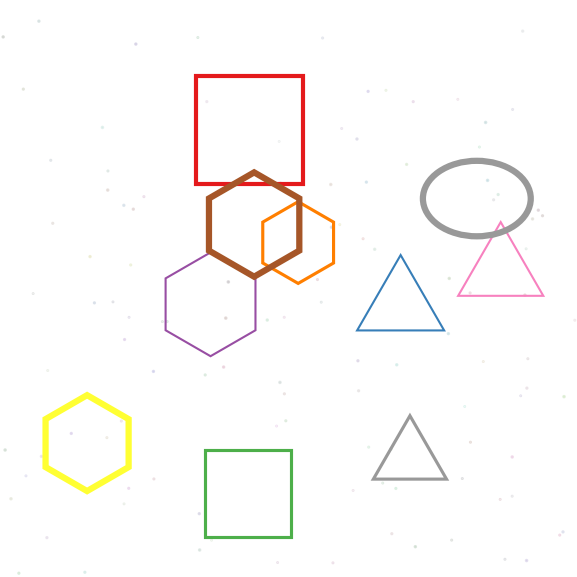[{"shape": "square", "thickness": 2, "radius": 0.46, "center": [0.432, 0.774]}, {"shape": "triangle", "thickness": 1, "radius": 0.44, "center": [0.694, 0.47]}, {"shape": "square", "thickness": 1.5, "radius": 0.37, "center": [0.429, 0.145]}, {"shape": "hexagon", "thickness": 1, "radius": 0.45, "center": [0.365, 0.472]}, {"shape": "hexagon", "thickness": 1.5, "radius": 0.35, "center": [0.516, 0.579]}, {"shape": "hexagon", "thickness": 3, "radius": 0.42, "center": [0.151, 0.232]}, {"shape": "hexagon", "thickness": 3, "radius": 0.45, "center": [0.44, 0.61]}, {"shape": "triangle", "thickness": 1, "radius": 0.43, "center": [0.867, 0.529]}, {"shape": "oval", "thickness": 3, "radius": 0.47, "center": [0.826, 0.655]}, {"shape": "triangle", "thickness": 1.5, "radius": 0.37, "center": [0.71, 0.206]}]